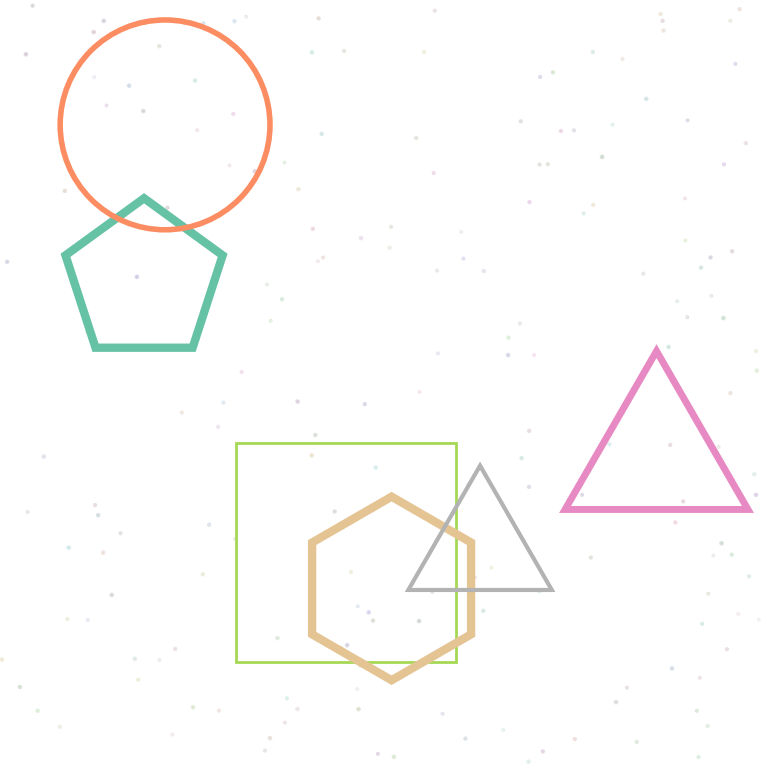[{"shape": "pentagon", "thickness": 3, "radius": 0.54, "center": [0.187, 0.635]}, {"shape": "circle", "thickness": 2, "radius": 0.68, "center": [0.214, 0.838]}, {"shape": "triangle", "thickness": 2.5, "radius": 0.69, "center": [0.853, 0.407]}, {"shape": "square", "thickness": 1, "radius": 0.71, "center": [0.45, 0.282]}, {"shape": "hexagon", "thickness": 3, "radius": 0.6, "center": [0.509, 0.236]}, {"shape": "triangle", "thickness": 1.5, "radius": 0.54, "center": [0.623, 0.288]}]